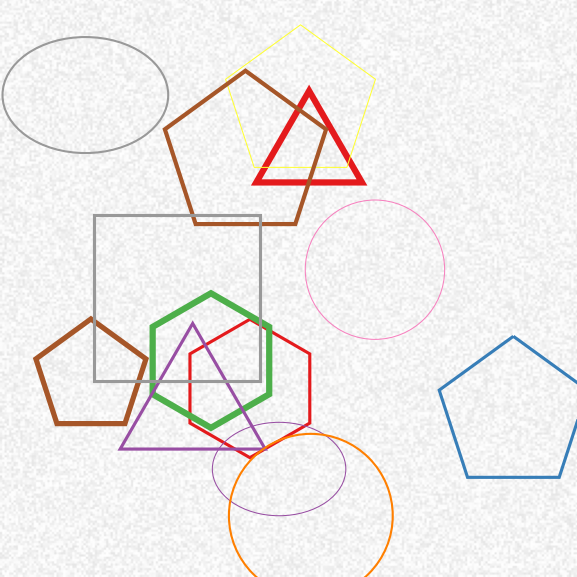[{"shape": "hexagon", "thickness": 1.5, "radius": 0.6, "center": [0.433, 0.326]}, {"shape": "triangle", "thickness": 3, "radius": 0.53, "center": [0.535, 0.736]}, {"shape": "pentagon", "thickness": 1.5, "radius": 0.68, "center": [0.889, 0.282]}, {"shape": "hexagon", "thickness": 3, "radius": 0.58, "center": [0.365, 0.375]}, {"shape": "oval", "thickness": 0.5, "radius": 0.58, "center": [0.483, 0.187]}, {"shape": "triangle", "thickness": 1.5, "radius": 0.72, "center": [0.334, 0.294]}, {"shape": "circle", "thickness": 1, "radius": 0.71, "center": [0.538, 0.106]}, {"shape": "pentagon", "thickness": 0.5, "radius": 0.68, "center": [0.52, 0.82]}, {"shape": "pentagon", "thickness": 2.5, "radius": 0.5, "center": [0.157, 0.347]}, {"shape": "pentagon", "thickness": 2, "radius": 0.73, "center": [0.425, 0.73]}, {"shape": "circle", "thickness": 0.5, "radius": 0.6, "center": [0.649, 0.532]}, {"shape": "square", "thickness": 1.5, "radius": 0.72, "center": [0.307, 0.483]}, {"shape": "oval", "thickness": 1, "radius": 0.72, "center": [0.148, 0.835]}]